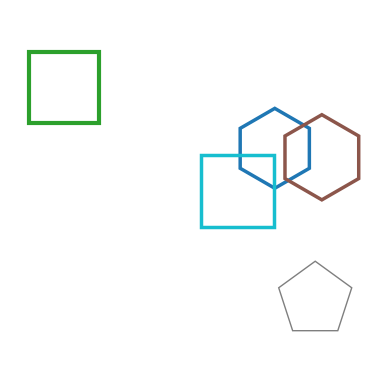[{"shape": "hexagon", "thickness": 2.5, "radius": 0.52, "center": [0.714, 0.615]}, {"shape": "square", "thickness": 3, "radius": 0.46, "center": [0.166, 0.773]}, {"shape": "hexagon", "thickness": 2.5, "radius": 0.55, "center": [0.836, 0.591]}, {"shape": "pentagon", "thickness": 1, "radius": 0.5, "center": [0.819, 0.222]}, {"shape": "square", "thickness": 2.5, "radius": 0.47, "center": [0.617, 0.504]}]